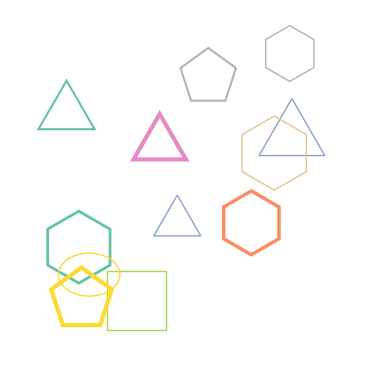[{"shape": "hexagon", "thickness": 2, "radius": 0.47, "center": [0.205, 0.358]}, {"shape": "triangle", "thickness": 1.5, "radius": 0.42, "center": [0.173, 0.706]}, {"shape": "hexagon", "thickness": 2.5, "radius": 0.41, "center": [0.653, 0.421]}, {"shape": "triangle", "thickness": 1, "radius": 0.49, "center": [0.758, 0.645]}, {"shape": "triangle", "thickness": 1, "radius": 0.35, "center": [0.46, 0.423]}, {"shape": "triangle", "thickness": 3, "radius": 0.39, "center": [0.415, 0.625]}, {"shape": "square", "thickness": 1, "radius": 0.39, "center": [0.355, 0.22]}, {"shape": "oval", "thickness": 1, "radius": 0.4, "center": [0.232, 0.287]}, {"shape": "pentagon", "thickness": 3, "radius": 0.41, "center": [0.212, 0.223]}, {"shape": "hexagon", "thickness": 1, "radius": 0.48, "center": [0.712, 0.602]}, {"shape": "pentagon", "thickness": 1.5, "radius": 0.38, "center": [0.541, 0.8]}, {"shape": "hexagon", "thickness": 1, "radius": 0.36, "center": [0.753, 0.861]}]